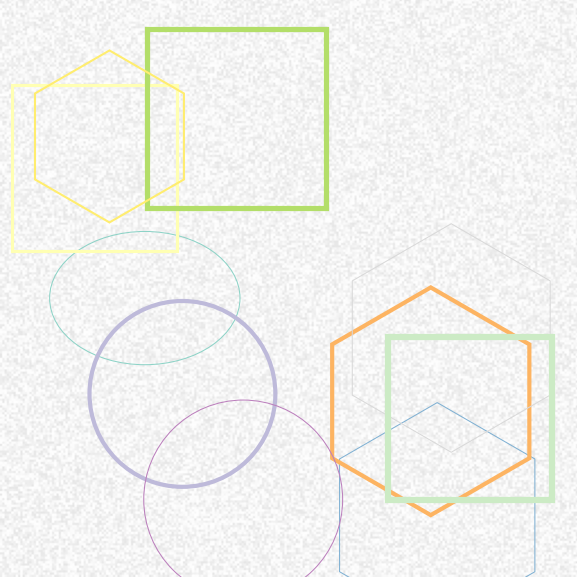[{"shape": "oval", "thickness": 0.5, "radius": 0.82, "center": [0.251, 0.483]}, {"shape": "square", "thickness": 1.5, "radius": 0.72, "center": [0.164, 0.709]}, {"shape": "circle", "thickness": 2, "radius": 0.8, "center": [0.316, 0.317]}, {"shape": "hexagon", "thickness": 0.5, "radius": 0.98, "center": [0.757, 0.107]}, {"shape": "hexagon", "thickness": 2, "radius": 0.99, "center": [0.746, 0.304]}, {"shape": "square", "thickness": 2.5, "radius": 0.77, "center": [0.409, 0.794]}, {"shape": "hexagon", "thickness": 0.5, "radius": 0.99, "center": [0.781, 0.414]}, {"shape": "circle", "thickness": 0.5, "radius": 0.86, "center": [0.421, 0.134]}, {"shape": "square", "thickness": 3, "radius": 0.71, "center": [0.814, 0.275]}, {"shape": "hexagon", "thickness": 1, "radius": 0.74, "center": [0.19, 0.763]}]